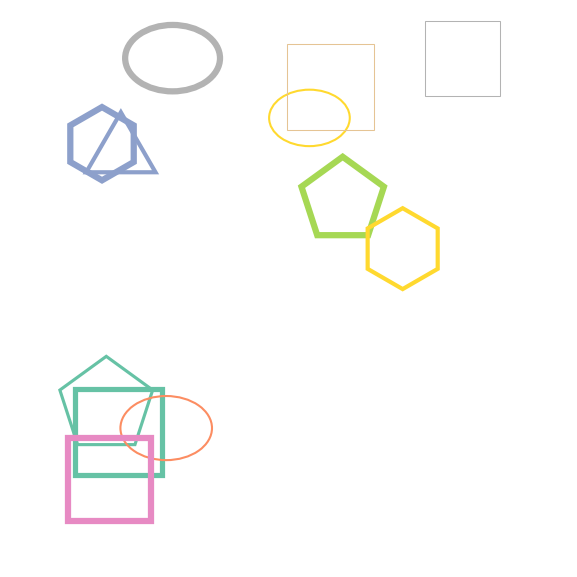[{"shape": "square", "thickness": 2.5, "radius": 0.38, "center": [0.205, 0.251]}, {"shape": "pentagon", "thickness": 1.5, "radius": 0.42, "center": [0.184, 0.298]}, {"shape": "oval", "thickness": 1, "radius": 0.4, "center": [0.288, 0.258]}, {"shape": "triangle", "thickness": 2, "radius": 0.35, "center": [0.209, 0.735]}, {"shape": "hexagon", "thickness": 3, "radius": 0.32, "center": [0.177, 0.75]}, {"shape": "square", "thickness": 3, "radius": 0.36, "center": [0.189, 0.168]}, {"shape": "pentagon", "thickness": 3, "radius": 0.38, "center": [0.593, 0.653]}, {"shape": "hexagon", "thickness": 2, "radius": 0.35, "center": [0.697, 0.569]}, {"shape": "oval", "thickness": 1, "radius": 0.35, "center": [0.536, 0.795]}, {"shape": "square", "thickness": 0.5, "radius": 0.37, "center": [0.572, 0.849]}, {"shape": "square", "thickness": 0.5, "radius": 0.33, "center": [0.8, 0.897]}, {"shape": "oval", "thickness": 3, "radius": 0.41, "center": [0.299, 0.898]}]